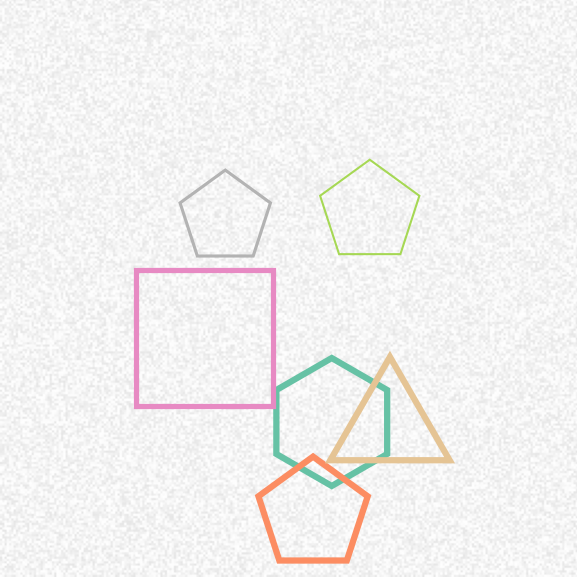[{"shape": "hexagon", "thickness": 3, "radius": 0.55, "center": [0.574, 0.268]}, {"shape": "pentagon", "thickness": 3, "radius": 0.5, "center": [0.542, 0.109]}, {"shape": "square", "thickness": 2.5, "radius": 0.59, "center": [0.354, 0.414]}, {"shape": "pentagon", "thickness": 1, "radius": 0.45, "center": [0.64, 0.632]}, {"shape": "triangle", "thickness": 3, "radius": 0.6, "center": [0.675, 0.262]}, {"shape": "pentagon", "thickness": 1.5, "radius": 0.41, "center": [0.39, 0.622]}]